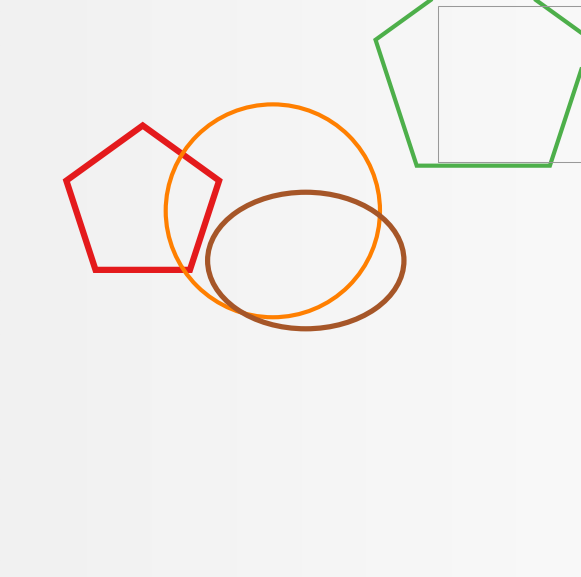[{"shape": "pentagon", "thickness": 3, "radius": 0.69, "center": [0.246, 0.644]}, {"shape": "pentagon", "thickness": 2, "radius": 0.97, "center": [0.831, 0.87]}, {"shape": "circle", "thickness": 2, "radius": 0.92, "center": [0.469, 0.634]}, {"shape": "oval", "thickness": 2.5, "radius": 0.84, "center": [0.526, 0.548]}, {"shape": "square", "thickness": 0.5, "radius": 0.68, "center": [0.889, 0.854]}]